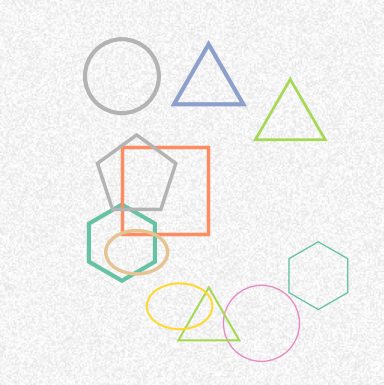[{"shape": "hexagon", "thickness": 3, "radius": 0.49, "center": [0.317, 0.37]}, {"shape": "hexagon", "thickness": 1, "radius": 0.44, "center": [0.827, 0.284]}, {"shape": "square", "thickness": 2.5, "radius": 0.56, "center": [0.429, 0.505]}, {"shape": "triangle", "thickness": 3, "radius": 0.52, "center": [0.542, 0.781]}, {"shape": "circle", "thickness": 1, "radius": 0.49, "center": [0.679, 0.16]}, {"shape": "triangle", "thickness": 2, "radius": 0.52, "center": [0.754, 0.689]}, {"shape": "triangle", "thickness": 1.5, "radius": 0.46, "center": [0.542, 0.162]}, {"shape": "oval", "thickness": 1.5, "radius": 0.43, "center": [0.466, 0.204]}, {"shape": "oval", "thickness": 2.5, "radius": 0.4, "center": [0.355, 0.345]}, {"shape": "circle", "thickness": 3, "radius": 0.48, "center": [0.317, 0.802]}, {"shape": "pentagon", "thickness": 2.5, "radius": 0.53, "center": [0.355, 0.543]}]